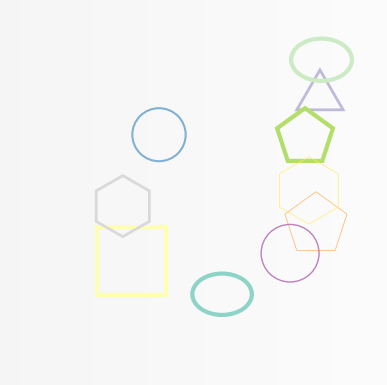[{"shape": "oval", "thickness": 3, "radius": 0.38, "center": [0.573, 0.236]}, {"shape": "square", "thickness": 3, "radius": 0.44, "center": [0.34, 0.321]}, {"shape": "triangle", "thickness": 2, "radius": 0.35, "center": [0.826, 0.749]}, {"shape": "circle", "thickness": 1.5, "radius": 0.34, "center": [0.41, 0.65]}, {"shape": "pentagon", "thickness": 0.5, "radius": 0.42, "center": [0.815, 0.418]}, {"shape": "pentagon", "thickness": 3, "radius": 0.38, "center": [0.787, 0.643]}, {"shape": "hexagon", "thickness": 2, "radius": 0.4, "center": [0.317, 0.465]}, {"shape": "circle", "thickness": 1, "radius": 0.37, "center": [0.749, 0.342]}, {"shape": "oval", "thickness": 3, "radius": 0.39, "center": [0.83, 0.845]}, {"shape": "hexagon", "thickness": 0.5, "radius": 0.44, "center": [0.797, 0.505]}]